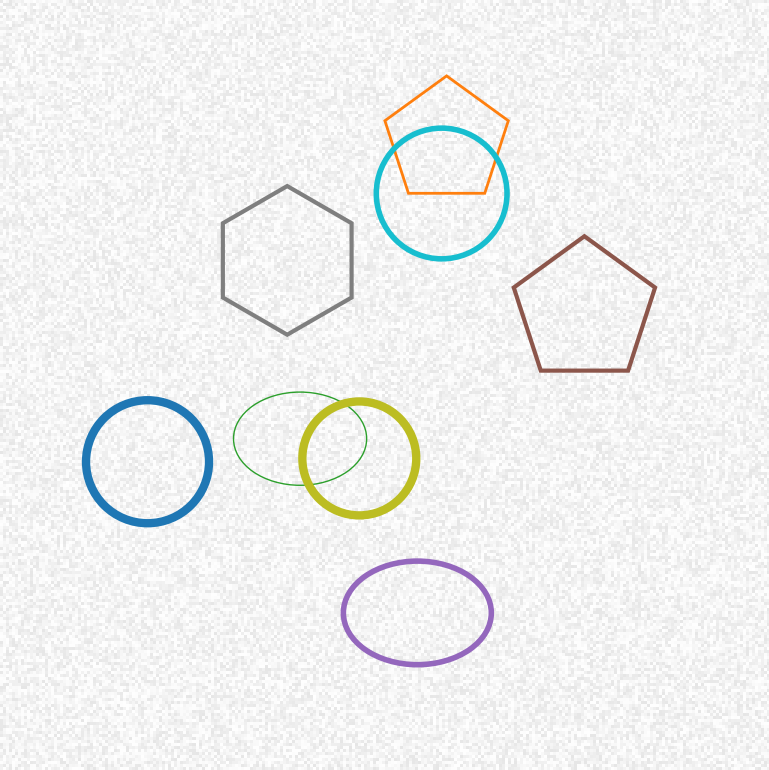[{"shape": "circle", "thickness": 3, "radius": 0.4, "center": [0.192, 0.4]}, {"shape": "pentagon", "thickness": 1, "radius": 0.42, "center": [0.58, 0.817]}, {"shape": "oval", "thickness": 0.5, "radius": 0.43, "center": [0.39, 0.43]}, {"shape": "oval", "thickness": 2, "radius": 0.48, "center": [0.542, 0.204]}, {"shape": "pentagon", "thickness": 1.5, "radius": 0.48, "center": [0.759, 0.597]}, {"shape": "hexagon", "thickness": 1.5, "radius": 0.48, "center": [0.373, 0.662]}, {"shape": "circle", "thickness": 3, "radius": 0.37, "center": [0.467, 0.405]}, {"shape": "circle", "thickness": 2, "radius": 0.42, "center": [0.574, 0.749]}]